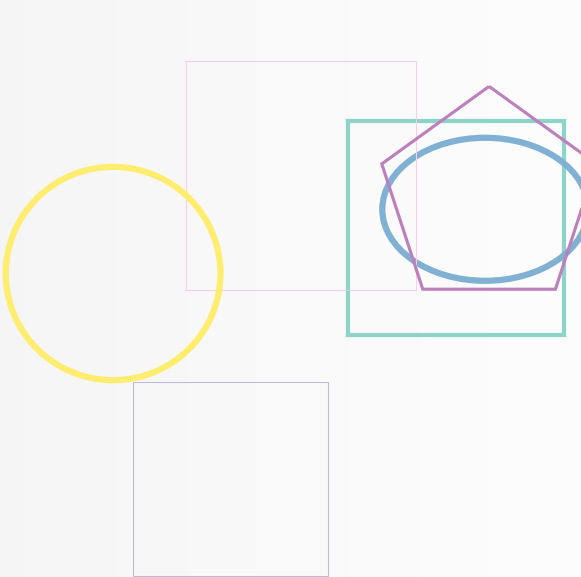[{"shape": "square", "thickness": 2, "radius": 0.93, "center": [0.784, 0.604]}, {"shape": "square", "thickness": 0.5, "radius": 0.84, "center": [0.397, 0.17]}, {"shape": "oval", "thickness": 3, "radius": 0.88, "center": [0.835, 0.637]}, {"shape": "square", "thickness": 0.5, "radius": 0.99, "center": [0.518, 0.696]}, {"shape": "pentagon", "thickness": 1.5, "radius": 0.97, "center": [0.841, 0.655]}, {"shape": "circle", "thickness": 3, "radius": 0.92, "center": [0.195, 0.525]}]